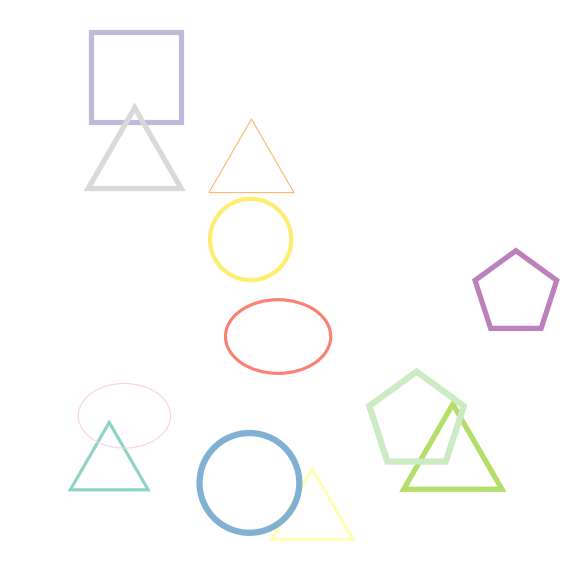[{"shape": "triangle", "thickness": 1.5, "radius": 0.39, "center": [0.189, 0.19]}, {"shape": "triangle", "thickness": 1.5, "radius": 0.41, "center": [0.541, 0.106]}, {"shape": "square", "thickness": 2.5, "radius": 0.39, "center": [0.235, 0.866]}, {"shape": "oval", "thickness": 1.5, "radius": 0.46, "center": [0.482, 0.416]}, {"shape": "circle", "thickness": 3, "radius": 0.43, "center": [0.432, 0.163]}, {"shape": "triangle", "thickness": 0.5, "radius": 0.42, "center": [0.435, 0.708]}, {"shape": "triangle", "thickness": 2.5, "radius": 0.49, "center": [0.784, 0.201]}, {"shape": "oval", "thickness": 0.5, "radius": 0.4, "center": [0.215, 0.279]}, {"shape": "triangle", "thickness": 2.5, "radius": 0.47, "center": [0.233, 0.719]}, {"shape": "pentagon", "thickness": 2.5, "radius": 0.37, "center": [0.893, 0.491]}, {"shape": "pentagon", "thickness": 3, "radius": 0.43, "center": [0.721, 0.27]}, {"shape": "circle", "thickness": 2, "radius": 0.35, "center": [0.434, 0.584]}]